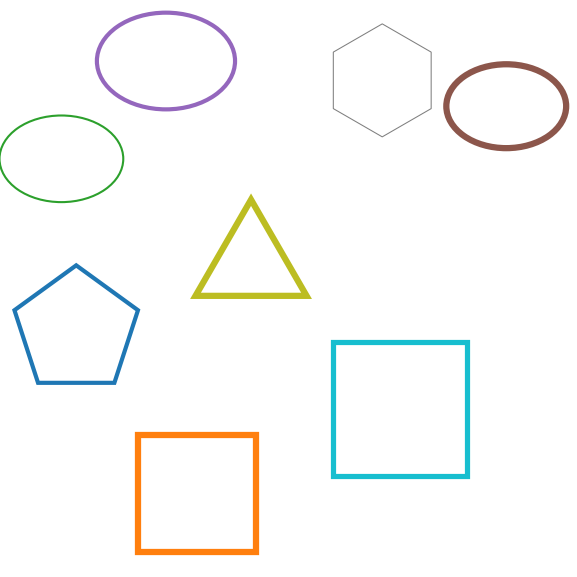[{"shape": "pentagon", "thickness": 2, "radius": 0.56, "center": [0.132, 0.427]}, {"shape": "square", "thickness": 3, "radius": 0.51, "center": [0.341, 0.145]}, {"shape": "oval", "thickness": 1, "radius": 0.54, "center": [0.106, 0.724]}, {"shape": "oval", "thickness": 2, "radius": 0.6, "center": [0.287, 0.893]}, {"shape": "oval", "thickness": 3, "radius": 0.52, "center": [0.877, 0.815]}, {"shape": "hexagon", "thickness": 0.5, "radius": 0.49, "center": [0.662, 0.86]}, {"shape": "triangle", "thickness": 3, "radius": 0.56, "center": [0.435, 0.542]}, {"shape": "square", "thickness": 2.5, "radius": 0.58, "center": [0.692, 0.291]}]